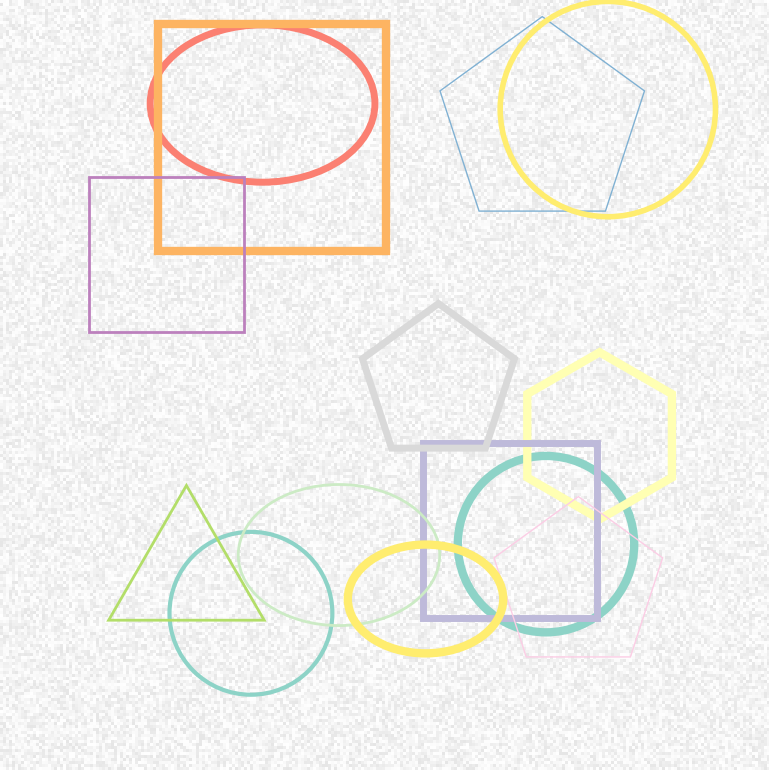[{"shape": "circle", "thickness": 1.5, "radius": 0.53, "center": [0.326, 0.204]}, {"shape": "circle", "thickness": 3, "radius": 0.57, "center": [0.709, 0.293]}, {"shape": "hexagon", "thickness": 3, "radius": 0.54, "center": [0.779, 0.434]}, {"shape": "square", "thickness": 2.5, "radius": 0.57, "center": [0.662, 0.311]}, {"shape": "oval", "thickness": 2.5, "radius": 0.73, "center": [0.341, 0.866]}, {"shape": "pentagon", "thickness": 0.5, "radius": 0.7, "center": [0.704, 0.839]}, {"shape": "square", "thickness": 3, "radius": 0.74, "center": [0.353, 0.821]}, {"shape": "triangle", "thickness": 1, "radius": 0.58, "center": [0.242, 0.253]}, {"shape": "pentagon", "thickness": 0.5, "radius": 0.58, "center": [0.751, 0.24]}, {"shape": "pentagon", "thickness": 2.5, "radius": 0.52, "center": [0.569, 0.502]}, {"shape": "square", "thickness": 1, "radius": 0.5, "center": [0.216, 0.669]}, {"shape": "oval", "thickness": 1, "radius": 0.65, "center": [0.44, 0.279]}, {"shape": "circle", "thickness": 2, "radius": 0.7, "center": [0.789, 0.858]}, {"shape": "oval", "thickness": 3, "radius": 0.5, "center": [0.553, 0.222]}]